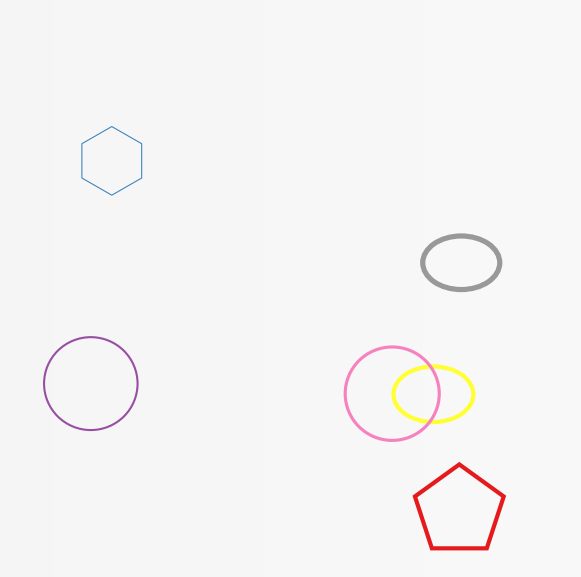[{"shape": "pentagon", "thickness": 2, "radius": 0.4, "center": [0.79, 0.115]}, {"shape": "hexagon", "thickness": 0.5, "radius": 0.3, "center": [0.192, 0.721]}, {"shape": "circle", "thickness": 1, "radius": 0.4, "center": [0.156, 0.335]}, {"shape": "oval", "thickness": 2, "radius": 0.34, "center": [0.746, 0.316]}, {"shape": "circle", "thickness": 1.5, "radius": 0.4, "center": [0.675, 0.317]}, {"shape": "oval", "thickness": 2.5, "radius": 0.33, "center": [0.794, 0.544]}]